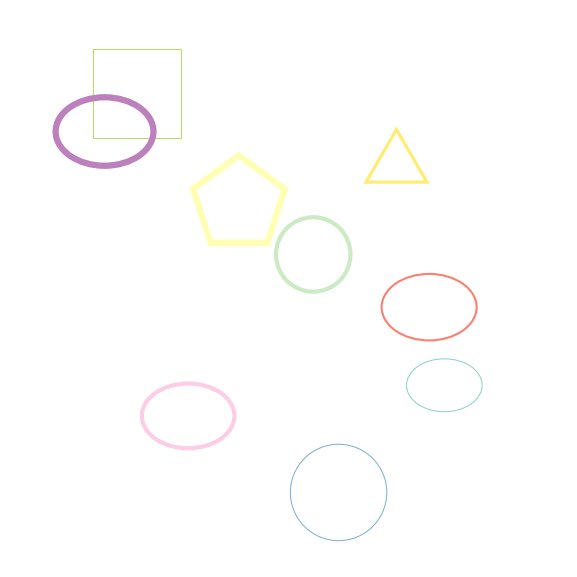[{"shape": "oval", "thickness": 0.5, "radius": 0.33, "center": [0.769, 0.332]}, {"shape": "pentagon", "thickness": 3, "radius": 0.42, "center": [0.414, 0.646]}, {"shape": "oval", "thickness": 1, "radius": 0.41, "center": [0.743, 0.467]}, {"shape": "circle", "thickness": 0.5, "radius": 0.42, "center": [0.586, 0.146]}, {"shape": "square", "thickness": 0.5, "radius": 0.38, "center": [0.237, 0.837]}, {"shape": "oval", "thickness": 2, "radius": 0.4, "center": [0.326, 0.279]}, {"shape": "oval", "thickness": 3, "radius": 0.42, "center": [0.181, 0.771]}, {"shape": "circle", "thickness": 2, "radius": 0.32, "center": [0.542, 0.559]}, {"shape": "triangle", "thickness": 1.5, "radius": 0.3, "center": [0.687, 0.714]}]